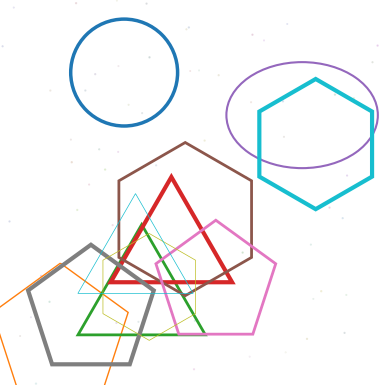[{"shape": "circle", "thickness": 2.5, "radius": 0.69, "center": [0.322, 0.812]}, {"shape": "pentagon", "thickness": 1, "radius": 0.93, "center": [0.157, 0.131]}, {"shape": "triangle", "thickness": 2, "radius": 0.96, "center": [0.368, 0.226]}, {"shape": "triangle", "thickness": 3, "radius": 0.91, "center": [0.445, 0.358]}, {"shape": "oval", "thickness": 1.5, "radius": 0.98, "center": [0.785, 0.701]}, {"shape": "hexagon", "thickness": 2, "radius": 0.99, "center": [0.481, 0.431]}, {"shape": "pentagon", "thickness": 2, "radius": 0.82, "center": [0.561, 0.264]}, {"shape": "pentagon", "thickness": 3, "radius": 0.86, "center": [0.236, 0.193]}, {"shape": "hexagon", "thickness": 0.5, "radius": 0.69, "center": [0.388, 0.255]}, {"shape": "triangle", "thickness": 0.5, "radius": 0.86, "center": [0.352, 0.324]}, {"shape": "hexagon", "thickness": 3, "radius": 0.85, "center": [0.82, 0.626]}]